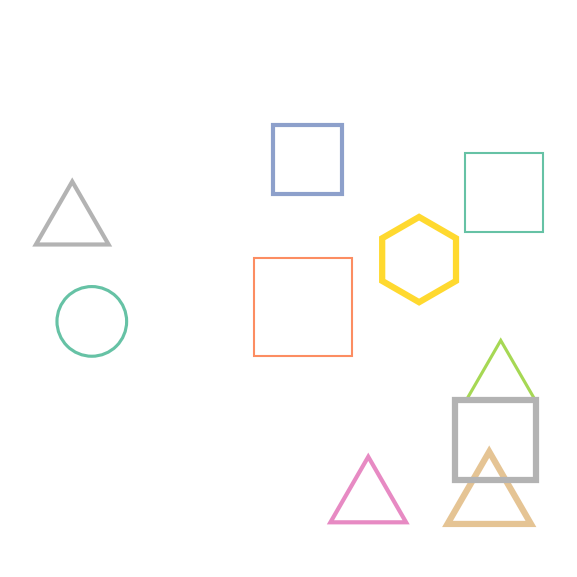[{"shape": "square", "thickness": 1, "radius": 0.34, "center": [0.873, 0.666]}, {"shape": "circle", "thickness": 1.5, "radius": 0.3, "center": [0.159, 0.443]}, {"shape": "square", "thickness": 1, "radius": 0.42, "center": [0.525, 0.468]}, {"shape": "square", "thickness": 2, "radius": 0.3, "center": [0.532, 0.724]}, {"shape": "triangle", "thickness": 2, "radius": 0.38, "center": [0.638, 0.133]}, {"shape": "triangle", "thickness": 1.5, "radius": 0.35, "center": [0.867, 0.34]}, {"shape": "hexagon", "thickness": 3, "radius": 0.37, "center": [0.726, 0.55]}, {"shape": "triangle", "thickness": 3, "radius": 0.42, "center": [0.847, 0.134]}, {"shape": "square", "thickness": 3, "radius": 0.35, "center": [0.858, 0.237]}, {"shape": "triangle", "thickness": 2, "radius": 0.36, "center": [0.125, 0.612]}]